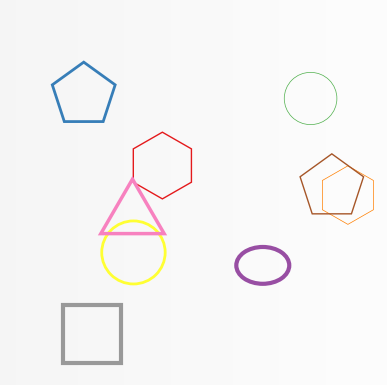[{"shape": "hexagon", "thickness": 1, "radius": 0.43, "center": [0.419, 0.57]}, {"shape": "pentagon", "thickness": 2, "radius": 0.43, "center": [0.216, 0.753]}, {"shape": "circle", "thickness": 0.5, "radius": 0.34, "center": [0.801, 0.744]}, {"shape": "oval", "thickness": 3, "radius": 0.34, "center": [0.678, 0.311]}, {"shape": "hexagon", "thickness": 0.5, "radius": 0.38, "center": [0.898, 0.493]}, {"shape": "circle", "thickness": 2, "radius": 0.41, "center": [0.344, 0.344]}, {"shape": "pentagon", "thickness": 1, "radius": 0.43, "center": [0.856, 0.514]}, {"shape": "triangle", "thickness": 2.5, "radius": 0.47, "center": [0.342, 0.44]}, {"shape": "square", "thickness": 3, "radius": 0.37, "center": [0.237, 0.133]}]